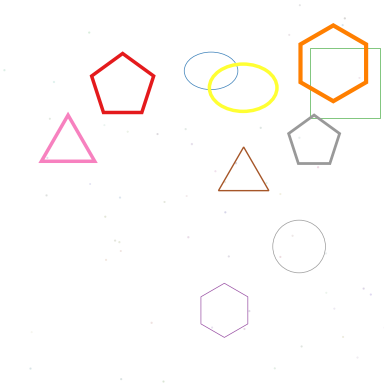[{"shape": "pentagon", "thickness": 2.5, "radius": 0.42, "center": [0.319, 0.776]}, {"shape": "oval", "thickness": 0.5, "radius": 0.35, "center": [0.548, 0.816]}, {"shape": "square", "thickness": 0.5, "radius": 0.46, "center": [0.896, 0.783]}, {"shape": "hexagon", "thickness": 0.5, "radius": 0.35, "center": [0.583, 0.194]}, {"shape": "hexagon", "thickness": 3, "radius": 0.49, "center": [0.866, 0.836]}, {"shape": "oval", "thickness": 2.5, "radius": 0.44, "center": [0.632, 0.772]}, {"shape": "triangle", "thickness": 1, "radius": 0.38, "center": [0.633, 0.543]}, {"shape": "triangle", "thickness": 2.5, "radius": 0.4, "center": [0.177, 0.621]}, {"shape": "pentagon", "thickness": 2, "radius": 0.35, "center": [0.816, 0.632]}, {"shape": "circle", "thickness": 0.5, "radius": 0.34, "center": [0.777, 0.36]}]